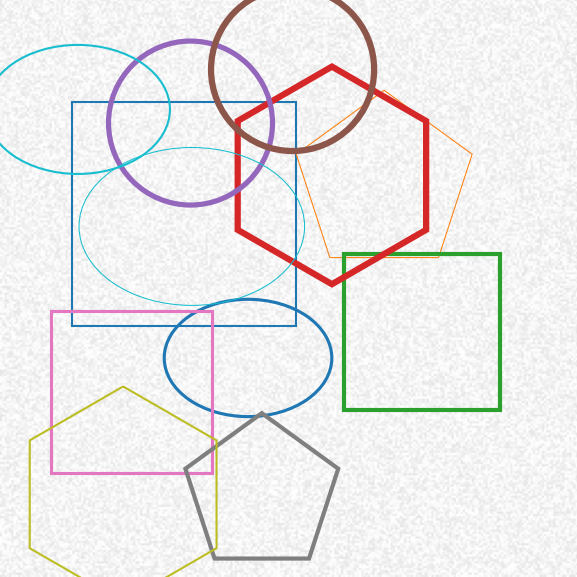[{"shape": "square", "thickness": 1, "radius": 0.97, "center": [0.319, 0.628]}, {"shape": "oval", "thickness": 1.5, "radius": 0.73, "center": [0.429, 0.379]}, {"shape": "pentagon", "thickness": 0.5, "radius": 0.8, "center": [0.665, 0.683]}, {"shape": "square", "thickness": 2, "radius": 0.67, "center": [0.73, 0.424]}, {"shape": "hexagon", "thickness": 3, "radius": 0.94, "center": [0.575, 0.695]}, {"shape": "circle", "thickness": 2.5, "radius": 0.71, "center": [0.33, 0.786]}, {"shape": "circle", "thickness": 3, "radius": 0.71, "center": [0.507, 0.879]}, {"shape": "square", "thickness": 1.5, "radius": 0.7, "center": [0.228, 0.32]}, {"shape": "pentagon", "thickness": 2, "radius": 0.7, "center": [0.453, 0.145]}, {"shape": "hexagon", "thickness": 1, "radius": 0.93, "center": [0.213, 0.143]}, {"shape": "oval", "thickness": 1, "radius": 0.8, "center": [0.135, 0.81]}, {"shape": "oval", "thickness": 0.5, "radius": 0.98, "center": [0.332, 0.607]}]